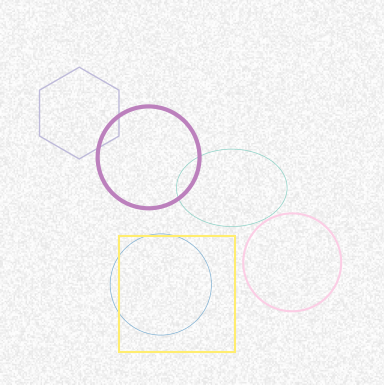[{"shape": "oval", "thickness": 0.5, "radius": 0.72, "center": [0.602, 0.512]}, {"shape": "hexagon", "thickness": 1, "radius": 0.6, "center": [0.206, 0.706]}, {"shape": "circle", "thickness": 0.5, "radius": 0.66, "center": [0.418, 0.261]}, {"shape": "circle", "thickness": 1.5, "radius": 0.64, "center": [0.759, 0.319]}, {"shape": "circle", "thickness": 3, "radius": 0.66, "center": [0.386, 0.591]}, {"shape": "square", "thickness": 1.5, "radius": 0.75, "center": [0.459, 0.237]}]